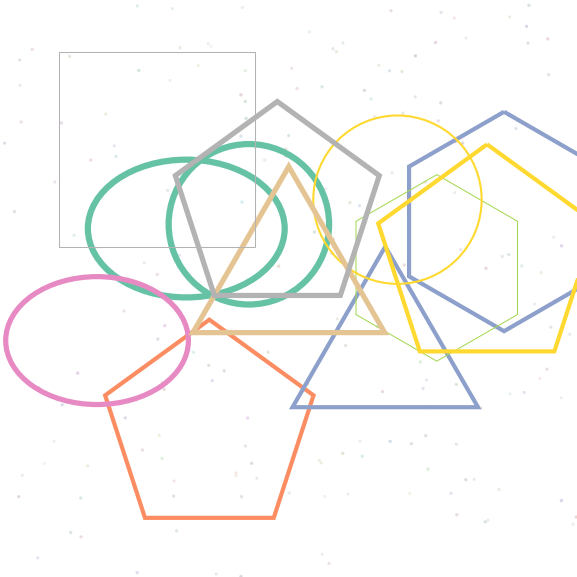[{"shape": "oval", "thickness": 3, "radius": 0.85, "center": [0.323, 0.603]}, {"shape": "circle", "thickness": 3, "radius": 0.69, "center": [0.431, 0.611]}, {"shape": "pentagon", "thickness": 2, "radius": 0.95, "center": [0.362, 0.256]}, {"shape": "triangle", "thickness": 2, "radius": 0.93, "center": [0.667, 0.387]}, {"shape": "hexagon", "thickness": 2, "radius": 0.95, "center": [0.873, 0.616]}, {"shape": "oval", "thickness": 2.5, "radius": 0.79, "center": [0.168, 0.409]}, {"shape": "hexagon", "thickness": 0.5, "radius": 0.81, "center": [0.756, 0.535]}, {"shape": "pentagon", "thickness": 2, "radius": 0.99, "center": [0.843, 0.551]}, {"shape": "circle", "thickness": 1, "radius": 0.73, "center": [0.688, 0.653]}, {"shape": "triangle", "thickness": 2.5, "radius": 0.96, "center": [0.5, 0.519]}, {"shape": "square", "thickness": 0.5, "radius": 0.85, "center": [0.271, 0.74]}, {"shape": "pentagon", "thickness": 2.5, "radius": 0.93, "center": [0.48, 0.638]}]